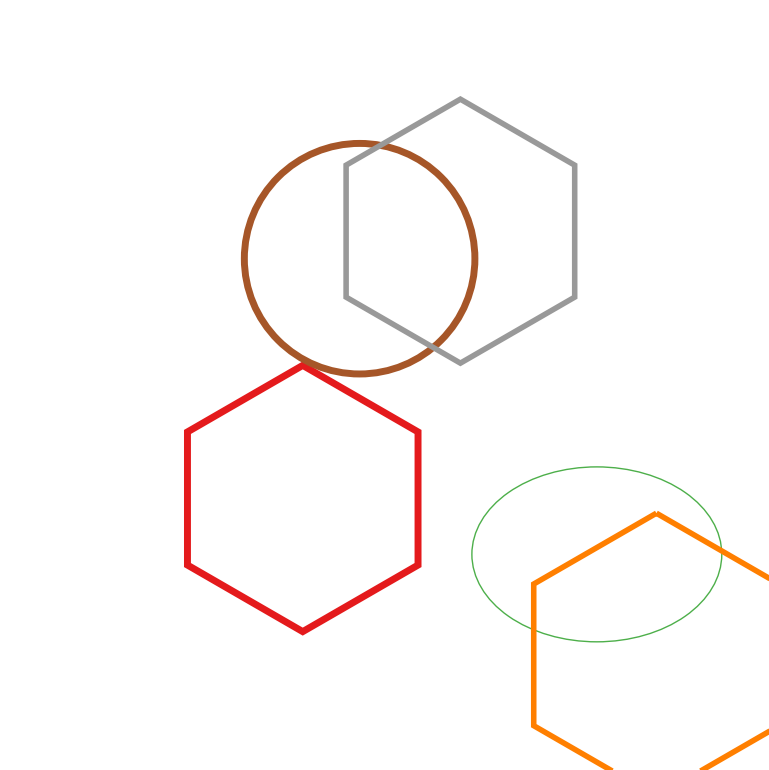[{"shape": "hexagon", "thickness": 2.5, "radius": 0.86, "center": [0.393, 0.353]}, {"shape": "oval", "thickness": 0.5, "radius": 0.81, "center": [0.775, 0.28]}, {"shape": "hexagon", "thickness": 2, "radius": 0.92, "center": [0.852, 0.15]}, {"shape": "circle", "thickness": 2.5, "radius": 0.75, "center": [0.467, 0.664]}, {"shape": "hexagon", "thickness": 2, "radius": 0.86, "center": [0.598, 0.7]}]